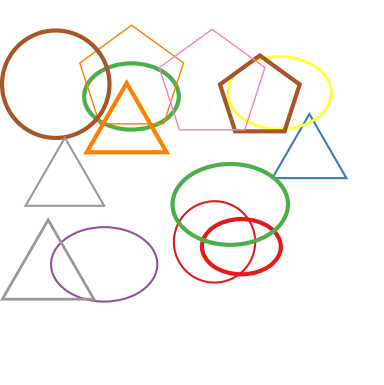[{"shape": "circle", "thickness": 1.5, "radius": 0.53, "center": [0.557, 0.372]}, {"shape": "oval", "thickness": 3, "radius": 0.51, "center": [0.627, 0.359]}, {"shape": "triangle", "thickness": 1.5, "radius": 0.56, "center": [0.804, 0.593]}, {"shape": "oval", "thickness": 3, "radius": 0.75, "center": [0.598, 0.469]}, {"shape": "oval", "thickness": 3, "radius": 0.61, "center": [0.342, 0.749]}, {"shape": "oval", "thickness": 1.5, "radius": 0.69, "center": [0.271, 0.313]}, {"shape": "triangle", "thickness": 3, "radius": 0.6, "center": [0.329, 0.664]}, {"shape": "pentagon", "thickness": 1, "radius": 0.71, "center": [0.342, 0.793]}, {"shape": "oval", "thickness": 2, "radius": 0.67, "center": [0.726, 0.759]}, {"shape": "circle", "thickness": 3, "radius": 0.7, "center": [0.145, 0.781]}, {"shape": "pentagon", "thickness": 3, "radius": 0.54, "center": [0.675, 0.747]}, {"shape": "pentagon", "thickness": 1, "radius": 0.72, "center": [0.551, 0.78]}, {"shape": "triangle", "thickness": 1.5, "radius": 0.59, "center": [0.169, 0.524]}, {"shape": "triangle", "thickness": 2, "radius": 0.69, "center": [0.125, 0.292]}]